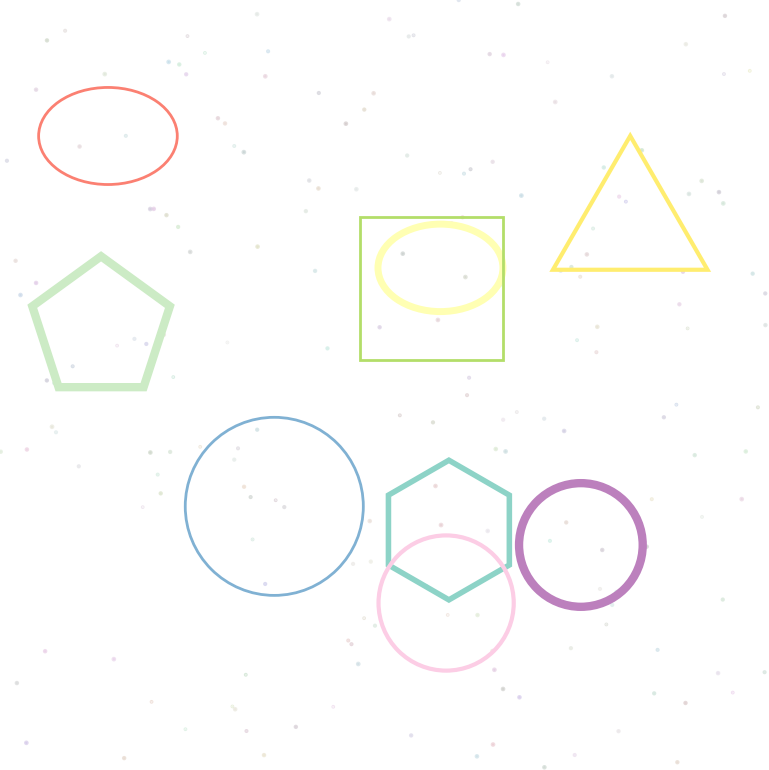[{"shape": "hexagon", "thickness": 2, "radius": 0.45, "center": [0.583, 0.312]}, {"shape": "oval", "thickness": 2.5, "radius": 0.41, "center": [0.572, 0.652]}, {"shape": "oval", "thickness": 1, "radius": 0.45, "center": [0.14, 0.823]}, {"shape": "circle", "thickness": 1, "radius": 0.58, "center": [0.356, 0.342]}, {"shape": "square", "thickness": 1, "radius": 0.46, "center": [0.561, 0.625]}, {"shape": "circle", "thickness": 1.5, "radius": 0.44, "center": [0.579, 0.217]}, {"shape": "circle", "thickness": 3, "radius": 0.4, "center": [0.754, 0.292]}, {"shape": "pentagon", "thickness": 3, "radius": 0.47, "center": [0.131, 0.573]}, {"shape": "triangle", "thickness": 1.5, "radius": 0.58, "center": [0.818, 0.708]}]